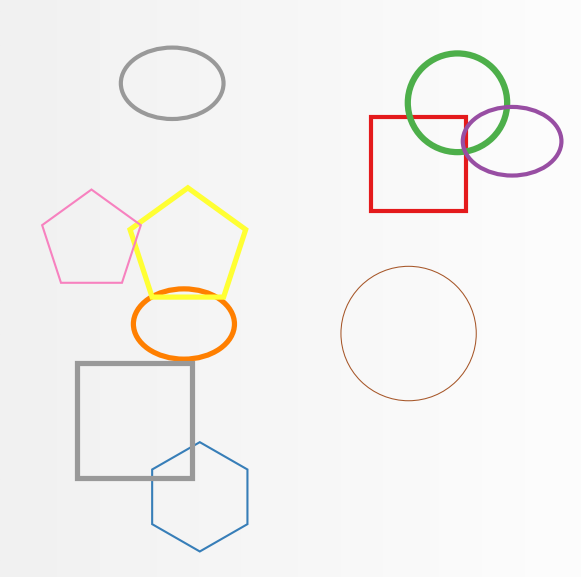[{"shape": "square", "thickness": 2, "radius": 0.41, "center": [0.72, 0.715]}, {"shape": "hexagon", "thickness": 1, "radius": 0.47, "center": [0.344, 0.139]}, {"shape": "circle", "thickness": 3, "radius": 0.43, "center": [0.787, 0.821]}, {"shape": "oval", "thickness": 2, "radius": 0.42, "center": [0.881, 0.755]}, {"shape": "oval", "thickness": 2.5, "radius": 0.43, "center": [0.316, 0.438]}, {"shape": "pentagon", "thickness": 2.5, "radius": 0.52, "center": [0.323, 0.569]}, {"shape": "circle", "thickness": 0.5, "radius": 0.58, "center": [0.703, 0.422]}, {"shape": "pentagon", "thickness": 1, "radius": 0.45, "center": [0.157, 0.582]}, {"shape": "oval", "thickness": 2, "radius": 0.44, "center": [0.296, 0.855]}, {"shape": "square", "thickness": 2.5, "radius": 0.49, "center": [0.232, 0.271]}]